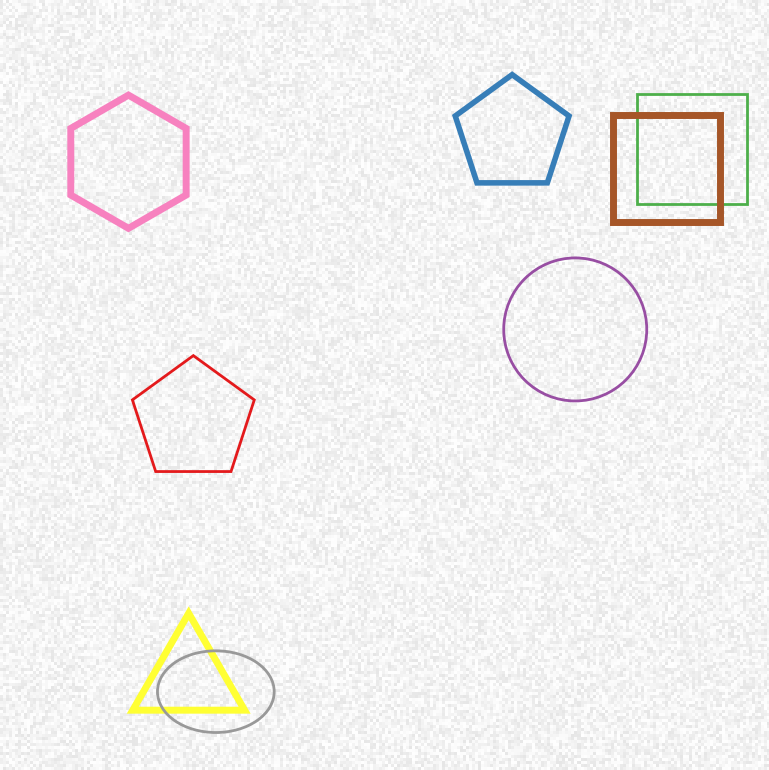[{"shape": "pentagon", "thickness": 1, "radius": 0.42, "center": [0.251, 0.455]}, {"shape": "pentagon", "thickness": 2, "radius": 0.39, "center": [0.665, 0.825]}, {"shape": "square", "thickness": 1, "radius": 0.36, "center": [0.899, 0.807]}, {"shape": "circle", "thickness": 1, "radius": 0.46, "center": [0.747, 0.572]}, {"shape": "triangle", "thickness": 2.5, "radius": 0.42, "center": [0.245, 0.12]}, {"shape": "square", "thickness": 2.5, "radius": 0.35, "center": [0.866, 0.782]}, {"shape": "hexagon", "thickness": 2.5, "radius": 0.43, "center": [0.167, 0.79]}, {"shape": "oval", "thickness": 1, "radius": 0.38, "center": [0.28, 0.102]}]